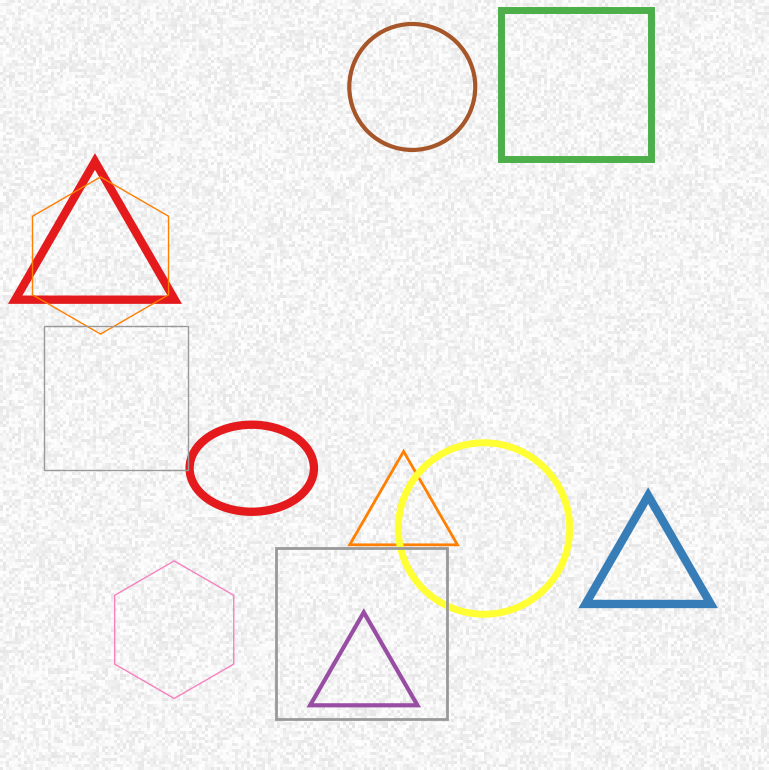[{"shape": "triangle", "thickness": 3, "radius": 0.6, "center": [0.123, 0.671]}, {"shape": "oval", "thickness": 3, "radius": 0.4, "center": [0.327, 0.392]}, {"shape": "triangle", "thickness": 3, "radius": 0.47, "center": [0.842, 0.263]}, {"shape": "square", "thickness": 2.5, "radius": 0.49, "center": [0.748, 0.89]}, {"shape": "triangle", "thickness": 1.5, "radius": 0.4, "center": [0.472, 0.124]}, {"shape": "triangle", "thickness": 1, "radius": 0.4, "center": [0.524, 0.333]}, {"shape": "hexagon", "thickness": 0.5, "radius": 0.51, "center": [0.131, 0.668]}, {"shape": "circle", "thickness": 2.5, "radius": 0.56, "center": [0.629, 0.314]}, {"shape": "circle", "thickness": 1.5, "radius": 0.41, "center": [0.535, 0.887]}, {"shape": "hexagon", "thickness": 0.5, "radius": 0.45, "center": [0.226, 0.182]}, {"shape": "square", "thickness": 1, "radius": 0.55, "center": [0.469, 0.177]}, {"shape": "square", "thickness": 0.5, "radius": 0.47, "center": [0.15, 0.483]}]